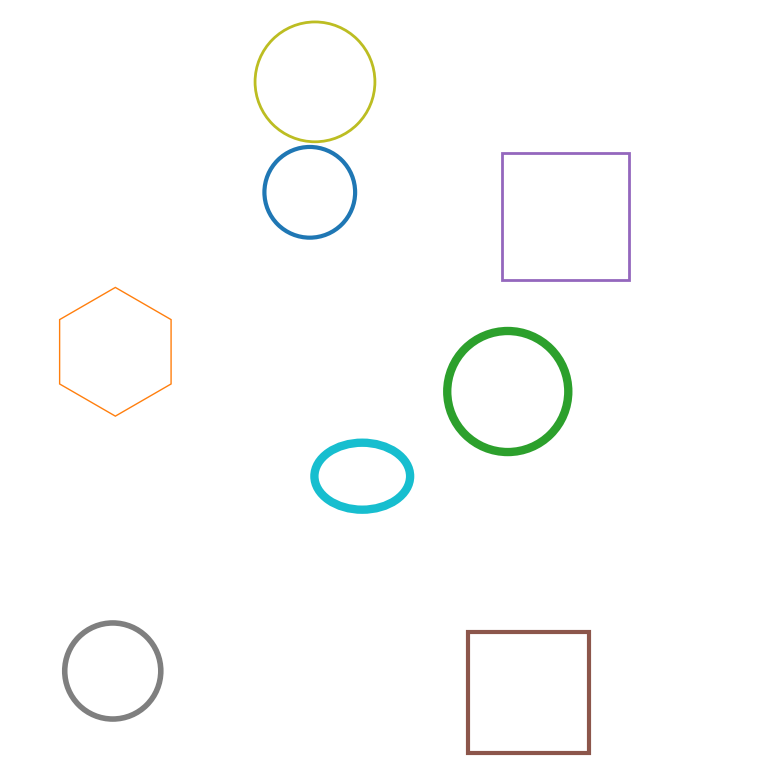[{"shape": "circle", "thickness": 1.5, "radius": 0.29, "center": [0.402, 0.75]}, {"shape": "hexagon", "thickness": 0.5, "radius": 0.42, "center": [0.15, 0.543]}, {"shape": "circle", "thickness": 3, "radius": 0.39, "center": [0.659, 0.492]}, {"shape": "square", "thickness": 1, "radius": 0.41, "center": [0.734, 0.719]}, {"shape": "square", "thickness": 1.5, "radius": 0.39, "center": [0.686, 0.101]}, {"shape": "circle", "thickness": 2, "radius": 0.31, "center": [0.146, 0.129]}, {"shape": "circle", "thickness": 1, "radius": 0.39, "center": [0.409, 0.894]}, {"shape": "oval", "thickness": 3, "radius": 0.31, "center": [0.47, 0.382]}]